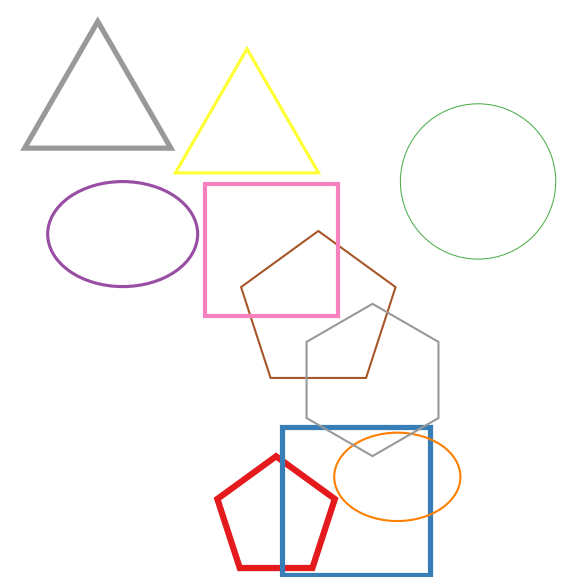[{"shape": "pentagon", "thickness": 3, "radius": 0.53, "center": [0.478, 0.102]}, {"shape": "square", "thickness": 2.5, "radius": 0.64, "center": [0.616, 0.131]}, {"shape": "circle", "thickness": 0.5, "radius": 0.67, "center": [0.828, 0.685]}, {"shape": "oval", "thickness": 1.5, "radius": 0.65, "center": [0.212, 0.594]}, {"shape": "oval", "thickness": 1, "radius": 0.55, "center": [0.688, 0.173]}, {"shape": "triangle", "thickness": 1.5, "radius": 0.72, "center": [0.428, 0.771]}, {"shape": "pentagon", "thickness": 1, "radius": 0.7, "center": [0.551, 0.458]}, {"shape": "square", "thickness": 2, "radius": 0.57, "center": [0.47, 0.566]}, {"shape": "hexagon", "thickness": 1, "radius": 0.66, "center": [0.645, 0.341]}, {"shape": "triangle", "thickness": 2.5, "radius": 0.73, "center": [0.169, 0.816]}]